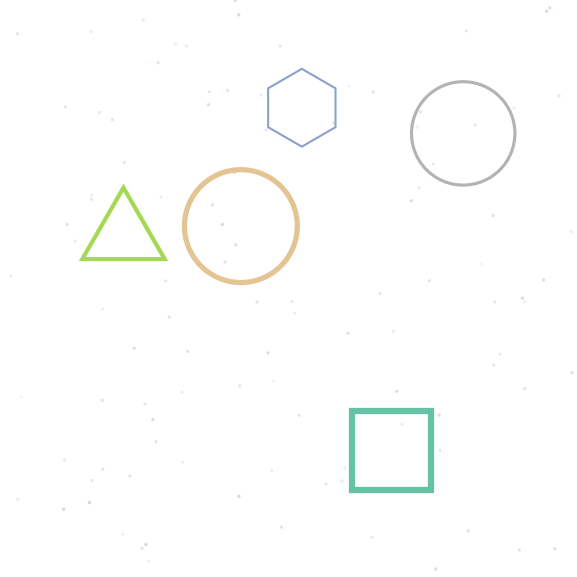[{"shape": "square", "thickness": 3, "radius": 0.34, "center": [0.678, 0.218]}, {"shape": "hexagon", "thickness": 1, "radius": 0.34, "center": [0.523, 0.813]}, {"shape": "triangle", "thickness": 2, "radius": 0.41, "center": [0.214, 0.592]}, {"shape": "circle", "thickness": 2.5, "radius": 0.49, "center": [0.417, 0.608]}, {"shape": "circle", "thickness": 1.5, "radius": 0.45, "center": [0.802, 0.768]}]